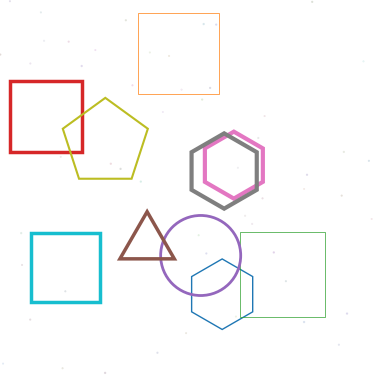[{"shape": "hexagon", "thickness": 1, "radius": 0.46, "center": [0.577, 0.236]}, {"shape": "square", "thickness": 0.5, "radius": 0.53, "center": [0.464, 0.861]}, {"shape": "square", "thickness": 0.5, "radius": 0.55, "center": [0.733, 0.288]}, {"shape": "square", "thickness": 2.5, "radius": 0.47, "center": [0.12, 0.698]}, {"shape": "circle", "thickness": 2, "radius": 0.52, "center": [0.521, 0.336]}, {"shape": "triangle", "thickness": 2.5, "radius": 0.41, "center": [0.382, 0.368]}, {"shape": "hexagon", "thickness": 3, "radius": 0.43, "center": [0.607, 0.571]}, {"shape": "hexagon", "thickness": 3, "radius": 0.49, "center": [0.582, 0.556]}, {"shape": "pentagon", "thickness": 1.5, "radius": 0.58, "center": [0.274, 0.63]}, {"shape": "square", "thickness": 2.5, "radius": 0.45, "center": [0.171, 0.305]}]